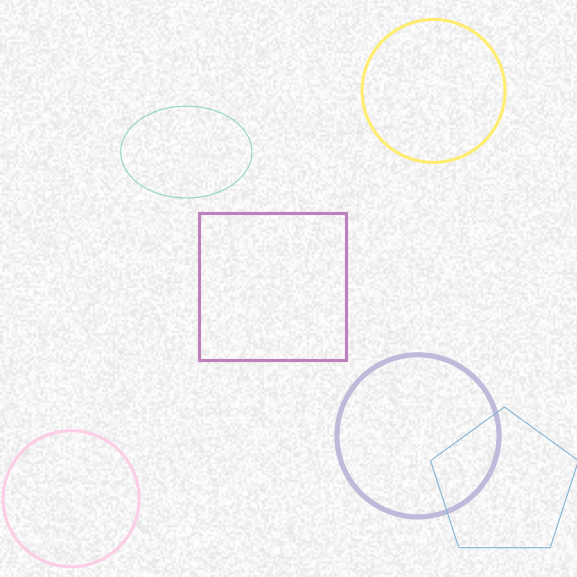[{"shape": "oval", "thickness": 0.5, "radius": 0.57, "center": [0.323, 0.736]}, {"shape": "circle", "thickness": 2.5, "radius": 0.7, "center": [0.724, 0.244]}, {"shape": "pentagon", "thickness": 0.5, "radius": 0.67, "center": [0.874, 0.16]}, {"shape": "circle", "thickness": 1.5, "radius": 0.59, "center": [0.123, 0.136]}, {"shape": "square", "thickness": 1.5, "radius": 0.64, "center": [0.472, 0.503]}, {"shape": "circle", "thickness": 1.5, "radius": 0.62, "center": [0.751, 0.842]}]